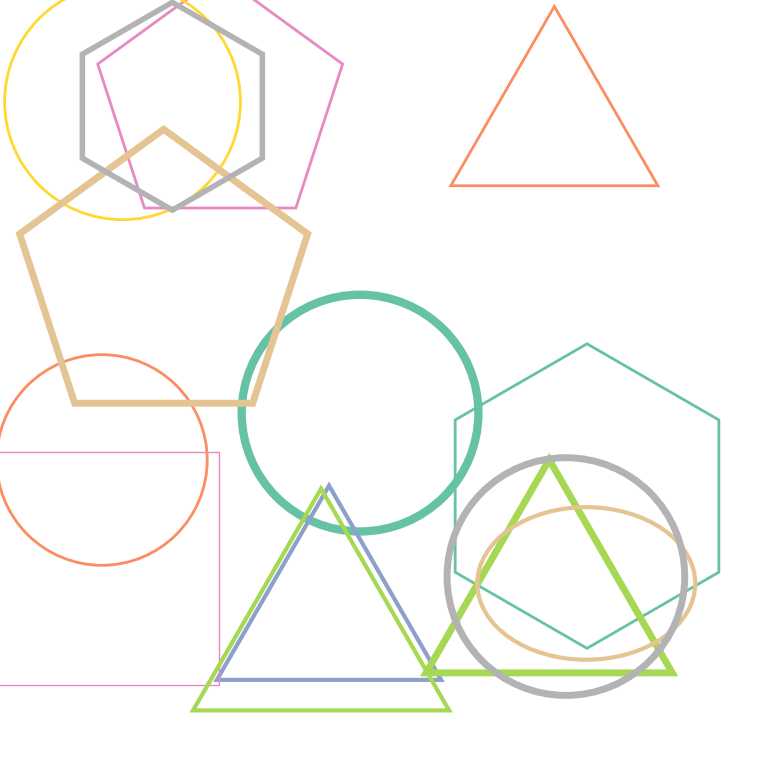[{"shape": "hexagon", "thickness": 1, "radius": 0.99, "center": [0.762, 0.356]}, {"shape": "circle", "thickness": 3, "radius": 0.77, "center": [0.468, 0.464]}, {"shape": "triangle", "thickness": 1, "radius": 0.78, "center": [0.72, 0.836]}, {"shape": "circle", "thickness": 1, "radius": 0.68, "center": [0.132, 0.403]}, {"shape": "triangle", "thickness": 1.5, "radius": 0.84, "center": [0.427, 0.201]}, {"shape": "pentagon", "thickness": 1, "radius": 0.84, "center": [0.286, 0.865]}, {"shape": "square", "thickness": 0.5, "radius": 0.76, "center": [0.133, 0.262]}, {"shape": "triangle", "thickness": 1.5, "radius": 0.96, "center": [0.417, 0.173]}, {"shape": "triangle", "thickness": 2.5, "radius": 0.92, "center": [0.713, 0.218]}, {"shape": "circle", "thickness": 1, "radius": 0.77, "center": [0.159, 0.868]}, {"shape": "pentagon", "thickness": 2.5, "radius": 0.98, "center": [0.213, 0.635]}, {"shape": "oval", "thickness": 1.5, "radius": 0.71, "center": [0.761, 0.242]}, {"shape": "circle", "thickness": 2.5, "radius": 0.77, "center": [0.735, 0.251]}, {"shape": "hexagon", "thickness": 2, "radius": 0.67, "center": [0.224, 0.862]}]